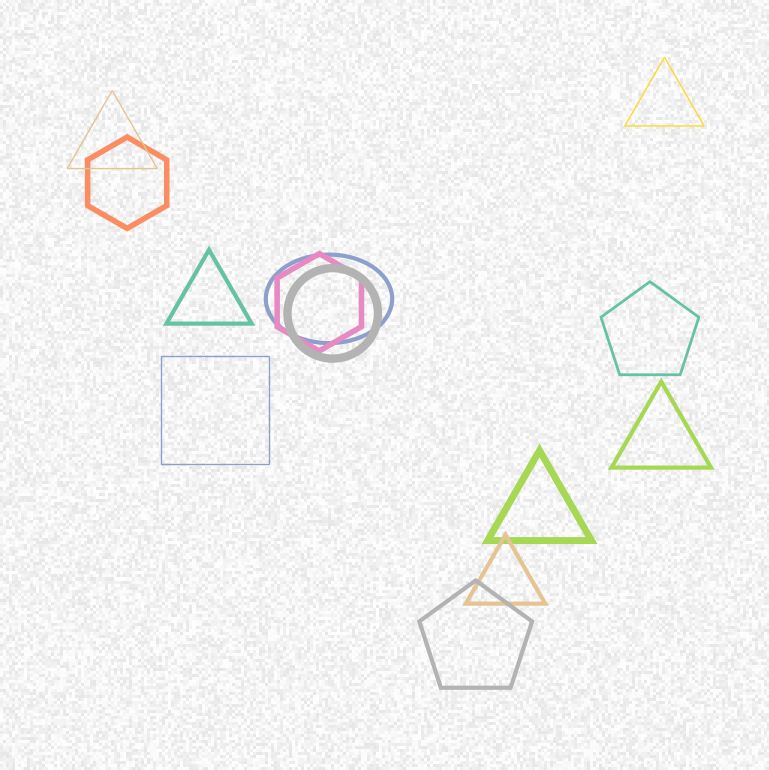[{"shape": "triangle", "thickness": 1.5, "radius": 0.32, "center": [0.271, 0.612]}, {"shape": "pentagon", "thickness": 1, "radius": 0.33, "center": [0.844, 0.567]}, {"shape": "hexagon", "thickness": 2, "radius": 0.3, "center": [0.165, 0.763]}, {"shape": "square", "thickness": 0.5, "radius": 0.35, "center": [0.279, 0.467]}, {"shape": "oval", "thickness": 1.5, "radius": 0.41, "center": [0.427, 0.612]}, {"shape": "hexagon", "thickness": 2, "radius": 0.32, "center": [0.415, 0.607]}, {"shape": "triangle", "thickness": 2.5, "radius": 0.39, "center": [0.701, 0.337]}, {"shape": "triangle", "thickness": 1.5, "radius": 0.37, "center": [0.859, 0.43]}, {"shape": "triangle", "thickness": 0.5, "radius": 0.3, "center": [0.863, 0.866]}, {"shape": "triangle", "thickness": 1.5, "radius": 0.3, "center": [0.657, 0.246]}, {"shape": "triangle", "thickness": 0.5, "radius": 0.34, "center": [0.146, 0.815]}, {"shape": "circle", "thickness": 3, "radius": 0.29, "center": [0.432, 0.593]}, {"shape": "pentagon", "thickness": 1.5, "radius": 0.39, "center": [0.618, 0.169]}]